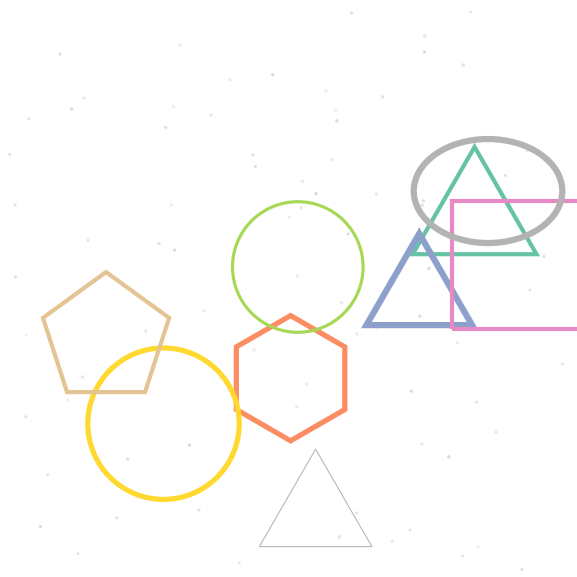[{"shape": "triangle", "thickness": 2, "radius": 0.62, "center": [0.822, 0.621]}, {"shape": "hexagon", "thickness": 2.5, "radius": 0.54, "center": [0.503, 0.344]}, {"shape": "triangle", "thickness": 3, "radius": 0.53, "center": [0.726, 0.489]}, {"shape": "square", "thickness": 2, "radius": 0.55, "center": [0.894, 0.54]}, {"shape": "circle", "thickness": 1.5, "radius": 0.57, "center": [0.516, 0.537]}, {"shape": "circle", "thickness": 2.5, "radius": 0.66, "center": [0.283, 0.265]}, {"shape": "pentagon", "thickness": 2, "radius": 0.57, "center": [0.184, 0.413]}, {"shape": "triangle", "thickness": 0.5, "radius": 0.56, "center": [0.547, 0.109]}, {"shape": "oval", "thickness": 3, "radius": 0.64, "center": [0.845, 0.668]}]